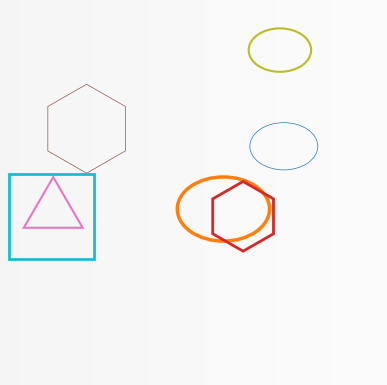[{"shape": "oval", "thickness": 0.5, "radius": 0.44, "center": [0.732, 0.62]}, {"shape": "oval", "thickness": 2.5, "radius": 0.59, "center": [0.577, 0.457]}, {"shape": "hexagon", "thickness": 2, "radius": 0.45, "center": [0.627, 0.438]}, {"shape": "hexagon", "thickness": 0.5, "radius": 0.58, "center": [0.223, 0.666]}, {"shape": "triangle", "thickness": 1.5, "radius": 0.44, "center": [0.137, 0.452]}, {"shape": "oval", "thickness": 1.5, "radius": 0.4, "center": [0.722, 0.87]}, {"shape": "square", "thickness": 2, "radius": 0.55, "center": [0.132, 0.438]}]